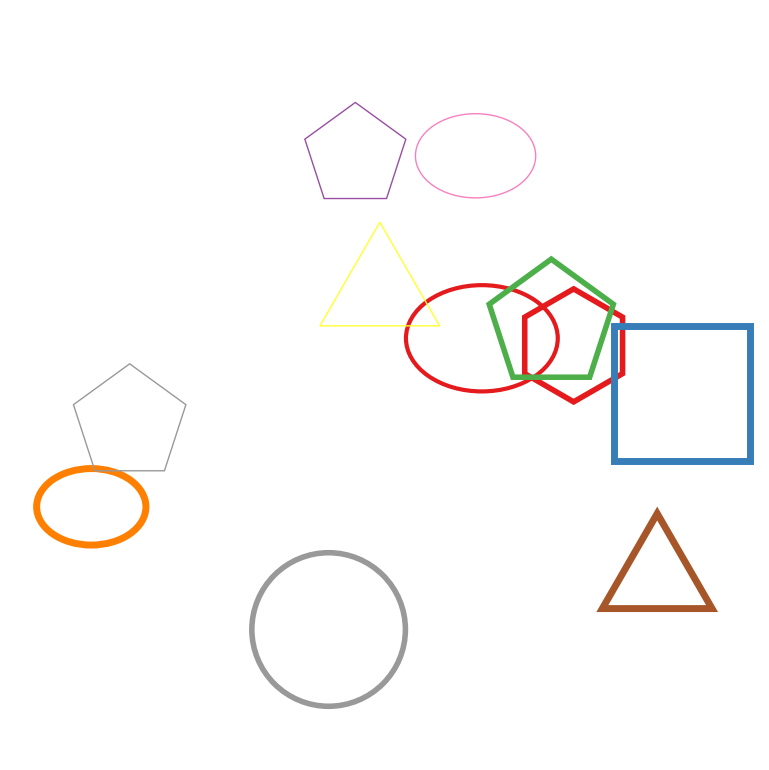[{"shape": "oval", "thickness": 1.5, "radius": 0.49, "center": [0.626, 0.561]}, {"shape": "hexagon", "thickness": 2, "radius": 0.37, "center": [0.745, 0.551]}, {"shape": "square", "thickness": 2.5, "radius": 0.44, "center": [0.886, 0.489]}, {"shape": "pentagon", "thickness": 2, "radius": 0.42, "center": [0.716, 0.579]}, {"shape": "pentagon", "thickness": 0.5, "radius": 0.34, "center": [0.461, 0.798]}, {"shape": "oval", "thickness": 2.5, "radius": 0.35, "center": [0.119, 0.342]}, {"shape": "triangle", "thickness": 0.5, "radius": 0.45, "center": [0.493, 0.622]}, {"shape": "triangle", "thickness": 2.5, "radius": 0.41, "center": [0.854, 0.251]}, {"shape": "oval", "thickness": 0.5, "radius": 0.39, "center": [0.618, 0.798]}, {"shape": "pentagon", "thickness": 0.5, "radius": 0.38, "center": [0.168, 0.451]}, {"shape": "circle", "thickness": 2, "radius": 0.5, "center": [0.427, 0.182]}]